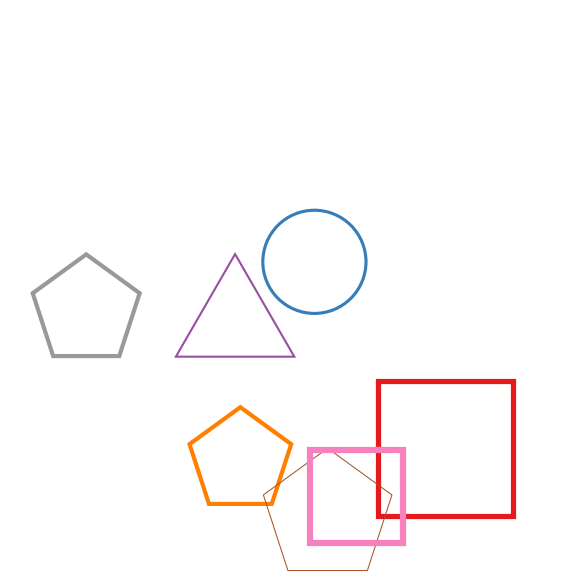[{"shape": "square", "thickness": 2.5, "radius": 0.58, "center": [0.772, 0.222]}, {"shape": "circle", "thickness": 1.5, "radius": 0.45, "center": [0.544, 0.546]}, {"shape": "triangle", "thickness": 1, "radius": 0.59, "center": [0.407, 0.441]}, {"shape": "pentagon", "thickness": 2, "radius": 0.46, "center": [0.416, 0.201]}, {"shape": "pentagon", "thickness": 0.5, "radius": 0.59, "center": [0.567, 0.106]}, {"shape": "square", "thickness": 3, "radius": 0.4, "center": [0.617, 0.14]}, {"shape": "pentagon", "thickness": 2, "radius": 0.49, "center": [0.149, 0.461]}]